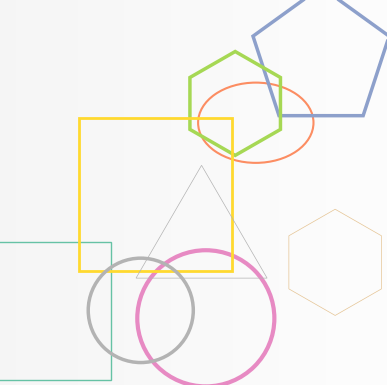[{"shape": "square", "thickness": 1, "radius": 0.9, "center": [0.107, 0.192]}, {"shape": "oval", "thickness": 1.5, "radius": 0.74, "center": [0.66, 0.681]}, {"shape": "pentagon", "thickness": 2.5, "radius": 0.92, "center": [0.829, 0.849]}, {"shape": "circle", "thickness": 3, "radius": 0.88, "center": [0.531, 0.173]}, {"shape": "hexagon", "thickness": 2.5, "radius": 0.67, "center": [0.607, 0.731]}, {"shape": "square", "thickness": 2, "radius": 0.99, "center": [0.401, 0.495]}, {"shape": "hexagon", "thickness": 0.5, "radius": 0.69, "center": [0.865, 0.319]}, {"shape": "circle", "thickness": 2.5, "radius": 0.68, "center": [0.363, 0.194]}, {"shape": "triangle", "thickness": 0.5, "radius": 0.98, "center": [0.52, 0.375]}]